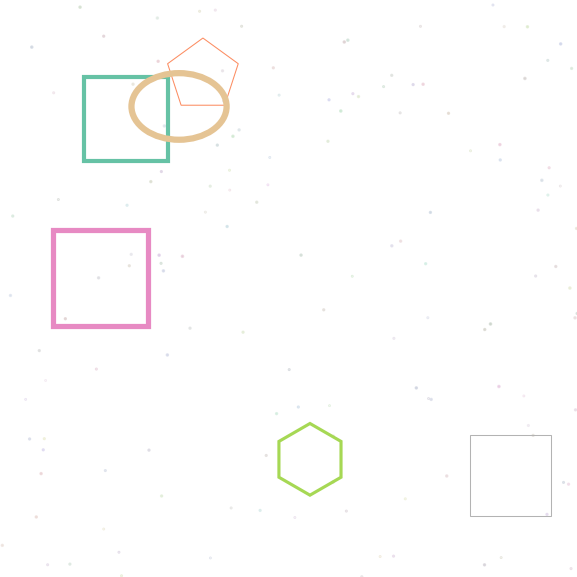[{"shape": "square", "thickness": 2, "radius": 0.36, "center": [0.219, 0.794]}, {"shape": "pentagon", "thickness": 0.5, "radius": 0.32, "center": [0.351, 0.869]}, {"shape": "square", "thickness": 2.5, "radius": 0.41, "center": [0.173, 0.518]}, {"shape": "hexagon", "thickness": 1.5, "radius": 0.31, "center": [0.537, 0.204]}, {"shape": "oval", "thickness": 3, "radius": 0.41, "center": [0.31, 0.815]}, {"shape": "square", "thickness": 0.5, "radius": 0.35, "center": [0.884, 0.176]}]